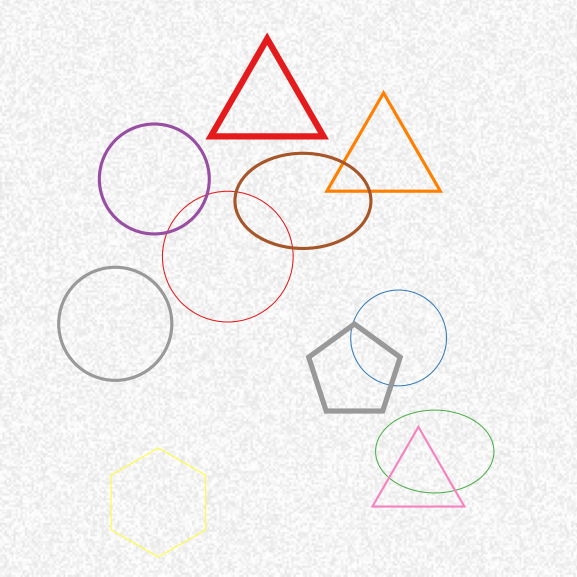[{"shape": "triangle", "thickness": 3, "radius": 0.56, "center": [0.463, 0.819]}, {"shape": "circle", "thickness": 0.5, "radius": 0.57, "center": [0.394, 0.555]}, {"shape": "circle", "thickness": 0.5, "radius": 0.41, "center": [0.69, 0.414]}, {"shape": "oval", "thickness": 0.5, "radius": 0.51, "center": [0.753, 0.217]}, {"shape": "circle", "thickness": 1.5, "radius": 0.48, "center": [0.267, 0.689]}, {"shape": "triangle", "thickness": 1.5, "radius": 0.57, "center": [0.664, 0.725]}, {"shape": "hexagon", "thickness": 0.5, "radius": 0.47, "center": [0.274, 0.129]}, {"shape": "oval", "thickness": 1.5, "radius": 0.59, "center": [0.525, 0.651]}, {"shape": "triangle", "thickness": 1, "radius": 0.46, "center": [0.725, 0.168]}, {"shape": "pentagon", "thickness": 2.5, "radius": 0.42, "center": [0.614, 0.355]}, {"shape": "circle", "thickness": 1.5, "radius": 0.49, "center": [0.2, 0.438]}]